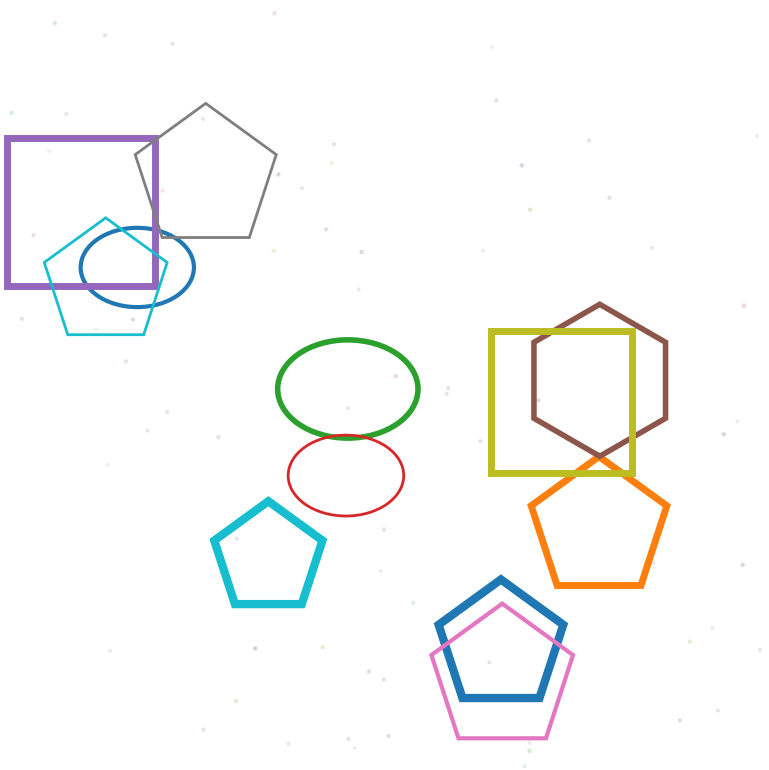[{"shape": "oval", "thickness": 1.5, "radius": 0.37, "center": [0.178, 0.653]}, {"shape": "pentagon", "thickness": 3, "radius": 0.43, "center": [0.651, 0.162]}, {"shape": "pentagon", "thickness": 2.5, "radius": 0.46, "center": [0.778, 0.315]}, {"shape": "oval", "thickness": 2, "radius": 0.46, "center": [0.452, 0.495]}, {"shape": "oval", "thickness": 1, "radius": 0.38, "center": [0.449, 0.382]}, {"shape": "square", "thickness": 2.5, "radius": 0.48, "center": [0.105, 0.725]}, {"shape": "hexagon", "thickness": 2, "radius": 0.49, "center": [0.779, 0.506]}, {"shape": "pentagon", "thickness": 1.5, "radius": 0.48, "center": [0.652, 0.119]}, {"shape": "pentagon", "thickness": 1, "radius": 0.48, "center": [0.267, 0.769]}, {"shape": "square", "thickness": 2.5, "radius": 0.46, "center": [0.729, 0.478]}, {"shape": "pentagon", "thickness": 1, "radius": 0.42, "center": [0.137, 0.633]}, {"shape": "pentagon", "thickness": 3, "radius": 0.37, "center": [0.349, 0.275]}]